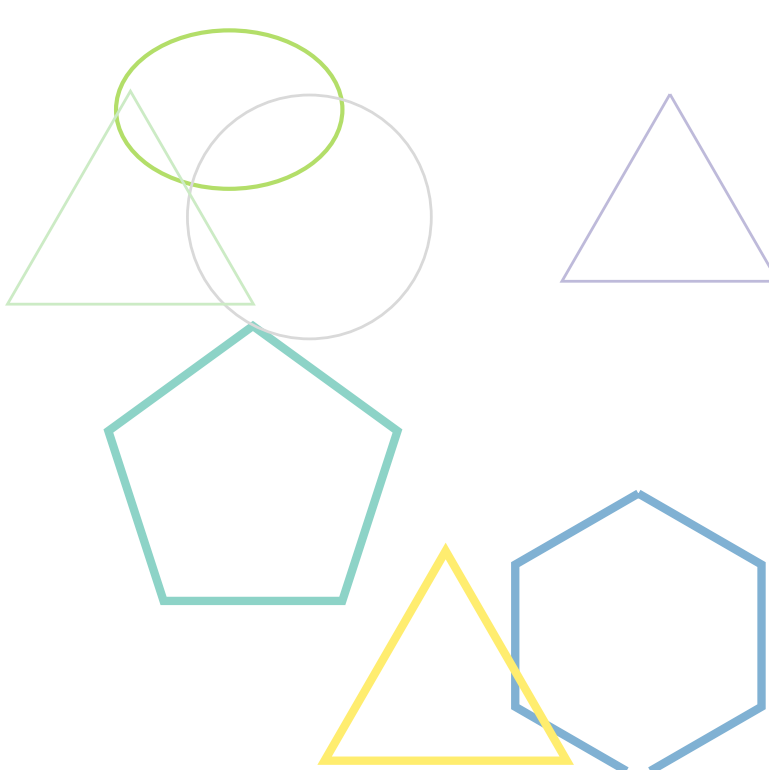[{"shape": "pentagon", "thickness": 3, "radius": 0.99, "center": [0.328, 0.379]}, {"shape": "triangle", "thickness": 1, "radius": 0.81, "center": [0.87, 0.716]}, {"shape": "hexagon", "thickness": 3, "radius": 0.92, "center": [0.829, 0.174]}, {"shape": "oval", "thickness": 1.5, "radius": 0.73, "center": [0.298, 0.858]}, {"shape": "circle", "thickness": 1, "radius": 0.79, "center": [0.402, 0.718]}, {"shape": "triangle", "thickness": 1, "radius": 0.92, "center": [0.169, 0.697]}, {"shape": "triangle", "thickness": 3, "radius": 0.91, "center": [0.579, 0.103]}]